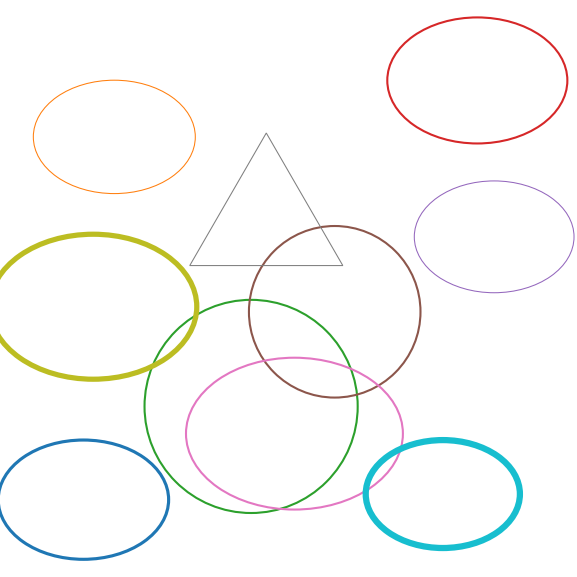[{"shape": "oval", "thickness": 1.5, "radius": 0.74, "center": [0.144, 0.134]}, {"shape": "oval", "thickness": 0.5, "radius": 0.7, "center": [0.198, 0.762]}, {"shape": "circle", "thickness": 1, "radius": 0.92, "center": [0.435, 0.295]}, {"shape": "oval", "thickness": 1, "radius": 0.78, "center": [0.827, 0.86]}, {"shape": "oval", "thickness": 0.5, "radius": 0.69, "center": [0.856, 0.589]}, {"shape": "circle", "thickness": 1, "radius": 0.74, "center": [0.58, 0.459]}, {"shape": "oval", "thickness": 1, "radius": 0.94, "center": [0.51, 0.248]}, {"shape": "triangle", "thickness": 0.5, "radius": 0.77, "center": [0.461, 0.616]}, {"shape": "oval", "thickness": 2.5, "radius": 0.9, "center": [0.161, 0.468]}, {"shape": "oval", "thickness": 3, "radius": 0.67, "center": [0.767, 0.144]}]